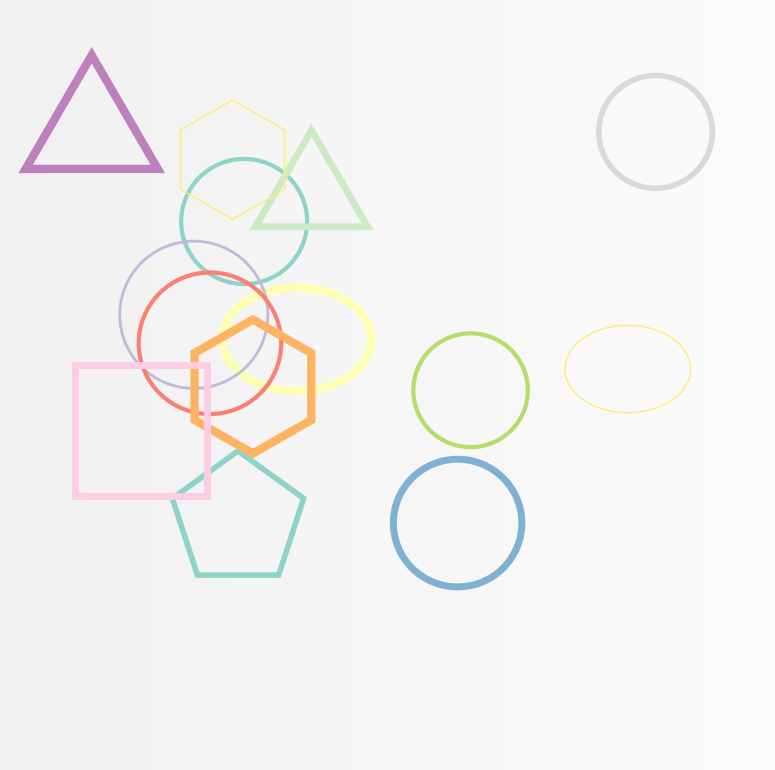[{"shape": "circle", "thickness": 1.5, "radius": 0.41, "center": [0.315, 0.712]}, {"shape": "pentagon", "thickness": 2, "radius": 0.45, "center": [0.307, 0.325]}, {"shape": "oval", "thickness": 3, "radius": 0.48, "center": [0.383, 0.559]}, {"shape": "circle", "thickness": 1, "radius": 0.48, "center": [0.25, 0.591]}, {"shape": "circle", "thickness": 1.5, "radius": 0.46, "center": [0.271, 0.554]}, {"shape": "circle", "thickness": 2.5, "radius": 0.41, "center": [0.59, 0.321]}, {"shape": "hexagon", "thickness": 3, "radius": 0.43, "center": [0.326, 0.498]}, {"shape": "circle", "thickness": 1.5, "radius": 0.37, "center": [0.607, 0.493]}, {"shape": "square", "thickness": 2.5, "radius": 0.43, "center": [0.182, 0.441]}, {"shape": "circle", "thickness": 2, "radius": 0.37, "center": [0.846, 0.829]}, {"shape": "triangle", "thickness": 3, "radius": 0.49, "center": [0.118, 0.83]}, {"shape": "triangle", "thickness": 2.5, "radius": 0.42, "center": [0.402, 0.747]}, {"shape": "hexagon", "thickness": 0.5, "radius": 0.39, "center": [0.3, 0.793]}, {"shape": "oval", "thickness": 0.5, "radius": 0.41, "center": [0.81, 0.521]}]